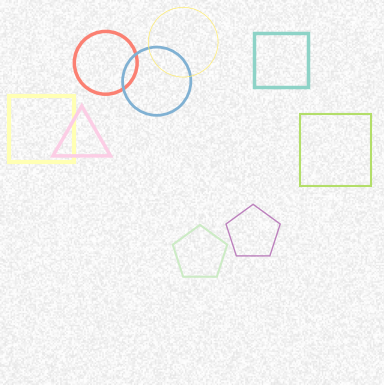[{"shape": "square", "thickness": 2.5, "radius": 0.35, "center": [0.73, 0.844]}, {"shape": "square", "thickness": 3, "radius": 0.43, "center": [0.108, 0.665]}, {"shape": "circle", "thickness": 2.5, "radius": 0.41, "center": [0.275, 0.837]}, {"shape": "circle", "thickness": 2, "radius": 0.44, "center": [0.407, 0.789]}, {"shape": "square", "thickness": 1.5, "radius": 0.46, "center": [0.872, 0.611]}, {"shape": "triangle", "thickness": 2.5, "radius": 0.43, "center": [0.212, 0.638]}, {"shape": "pentagon", "thickness": 1, "radius": 0.37, "center": [0.657, 0.395]}, {"shape": "pentagon", "thickness": 1.5, "radius": 0.37, "center": [0.519, 0.341]}, {"shape": "circle", "thickness": 0.5, "radius": 0.45, "center": [0.476, 0.89]}]